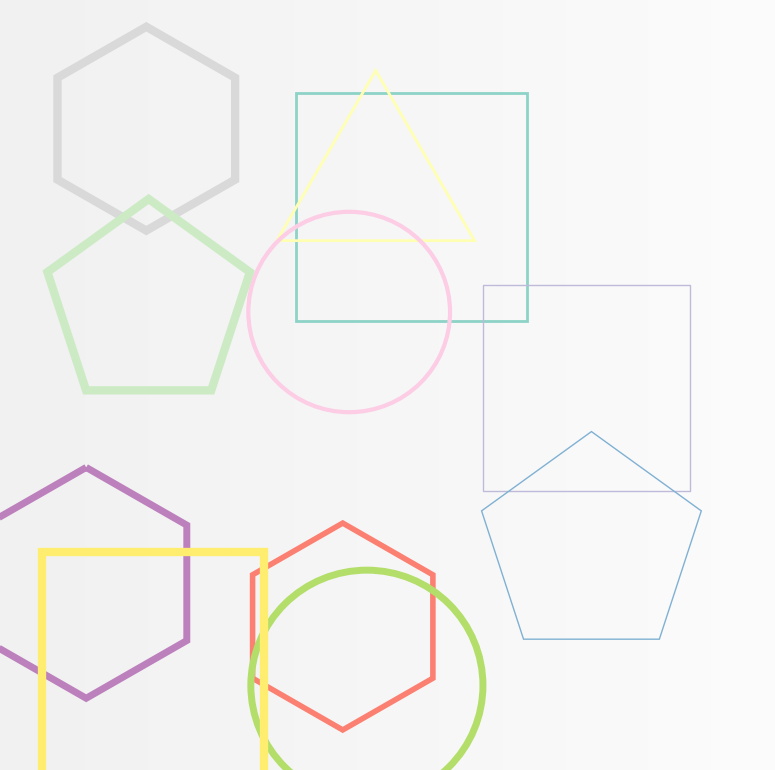[{"shape": "square", "thickness": 1, "radius": 0.74, "center": [0.531, 0.731]}, {"shape": "triangle", "thickness": 1, "radius": 0.74, "center": [0.485, 0.761]}, {"shape": "square", "thickness": 0.5, "radius": 0.67, "center": [0.756, 0.496]}, {"shape": "hexagon", "thickness": 2, "radius": 0.67, "center": [0.442, 0.186]}, {"shape": "pentagon", "thickness": 0.5, "radius": 0.75, "center": [0.763, 0.29]}, {"shape": "circle", "thickness": 2.5, "radius": 0.75, "center": [0.473, 0.11]}, {"shape": "circle", "thickness": 1.5, "radius": 0.65, "center": [0.451, 0.595]}, {"shape": "hexagon", "thickness": 3, "radius": 0.66, "center": [0.189, 0.833]}, {"shape": "hexagon", "thickness": 2.5, "radius": 0.75, "center": [0.111, 0.243]}, {"shape": "pentagon", "thickness": 3, "radius": 0.69, "center": [0.192, 0.604]}, {"shape": "square", "thickness": 3, "radius": 0.72, "center": [0.197, 0.14]}]